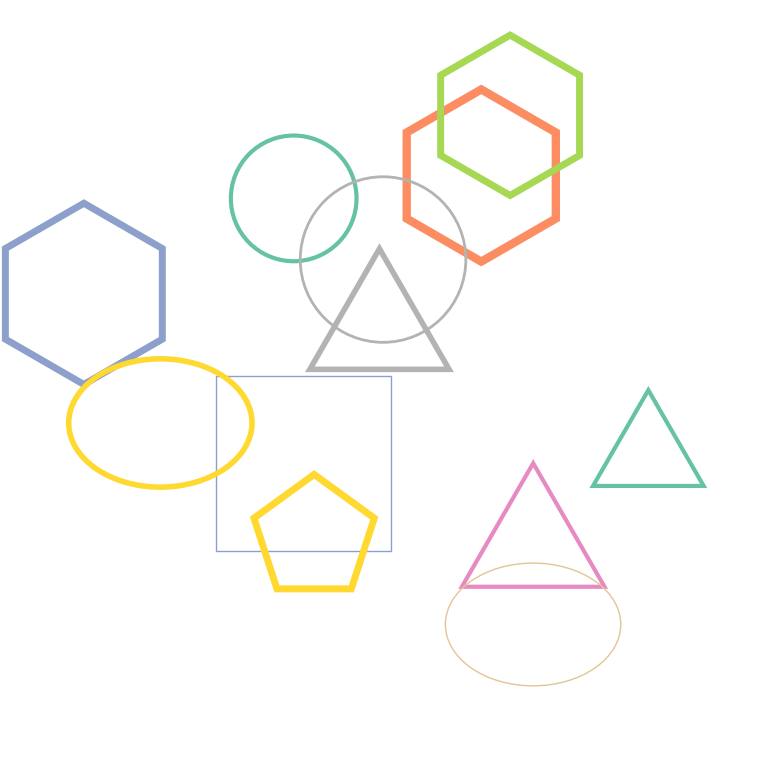[{"shape": "circle", "thickness": 1.5, "radius": 0.41, "center": [0.381, 0.742]}, {"shape": "triangle", "thickness": 1.5, "radius": 0.41, "center": [0.842, 0.41]}, {"shape": "hexagon", "thickness": 3, "radius": 0.56, "center": [0.625, 0.772]}, {"shape": "hexagon", "thickness": 2.5, "radius": 0.59, "center": [0.109, 0.618]}, {"shape": "square", "thickness": 0.5, "radius": 0.57, "center": [0.394, 0.398]}, {"shape": "triangle", "thickness": 1.5, "radius": 0.53, "center": [0.692, 0.291]}, {"shape": "hexagon", "thickness": 2.5, "radius": 0.52, "center": [0.662, 0.85]}, {"shape": "pentagon", "thickness": 2.5, "radius": 0.41, "center": [0.408, 0.302]}, {"shape": "oval", "thickness": 2, "radius": 0.6, "center": [0.208, 0.451]}, {"shape": "oval", "thickness": 0.5, "radius": 0.57, "center": [0.692, 0.189]}, {"shape": "circle", "thickness": 1, "radius": 0.54, "center": [0.497, 0.663]}, {"shape": "triangle", "thickness": 2, "radius": 0.52, "center": [0.493, 0.573]}]